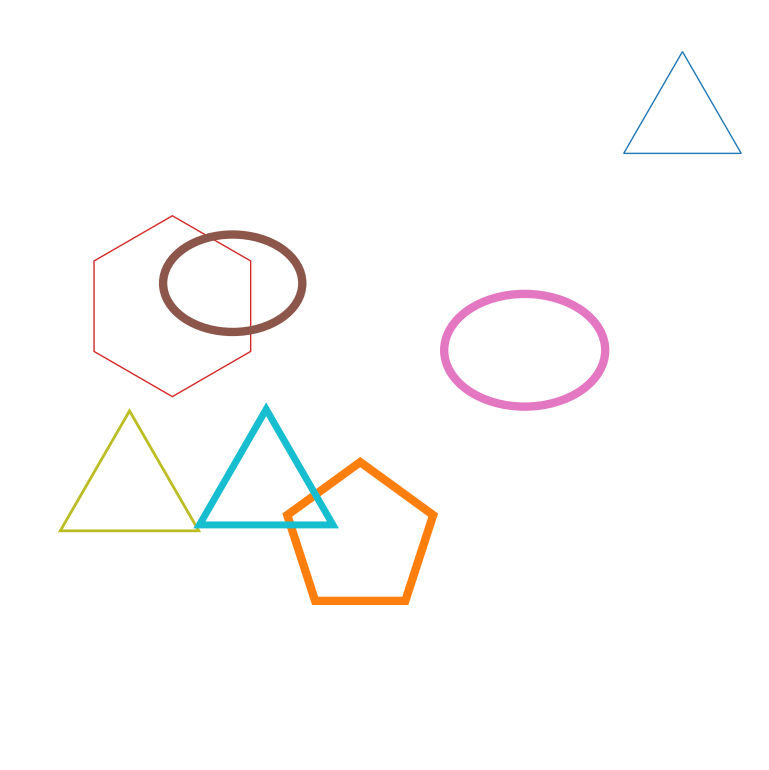[{"shape": "triangle", "thickness": 0.5, "radius": 0.44, "center": [0.886, 0.845]}, {"shape": "pentagon", "thickness": 3, "radius": 0.5, "center": [0.468, 0.3]}, {"shape": "hexagon", "thickness": 0.5, "radius": 0.59, "center": [0.224, 0.602]}, {"shape": "oval", "thickness": 3, "radius": 0.45, "center": [0.302, 0.632]}, {"shape": "oval", "thickness": 3, "radius": 0.52, "center": [0.681, 0.545]}, {"shape": "triangle", "thickness": 1, "radius": 0.52, "center": [0.168, 0.363]}, {"shape": "triangle", "thickness": 2.5, "radius": 0.5, "center": [0.346, 0.368]}]